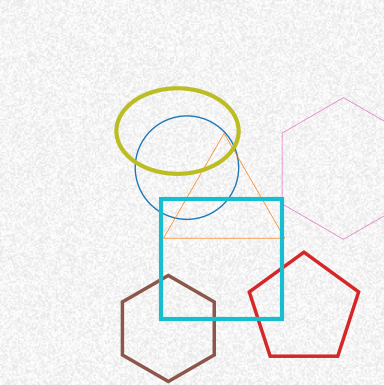[{"shape": "circle", "thickness": 1, "radius": 0.67, "center": [0.486, 0.565]}, {"shape": "triangle", "thickness": 0.5, "radius": 0.91, "center": [0.582, 0.472]}, {"shape": "pentagon", "thickness": 2.5, "radius": 0.75, "center": [0.79, 0.196]}, {"shape": "hexagon", "thickness": 2.5, "radius": 0.69, "center": [0.437, 0.147]}, {"shape": "hexagon", "thickness": 0.5, "radius": 0.92, "center": [0.892, 0.562]}, {"shape": "oval", "thickness": 3, "radius": 0.79, "center": [0.461, 0.66]}, {"shape": "square", "thickness": 3, "radius": 0.78, "center": [0.576, 0.327]}]